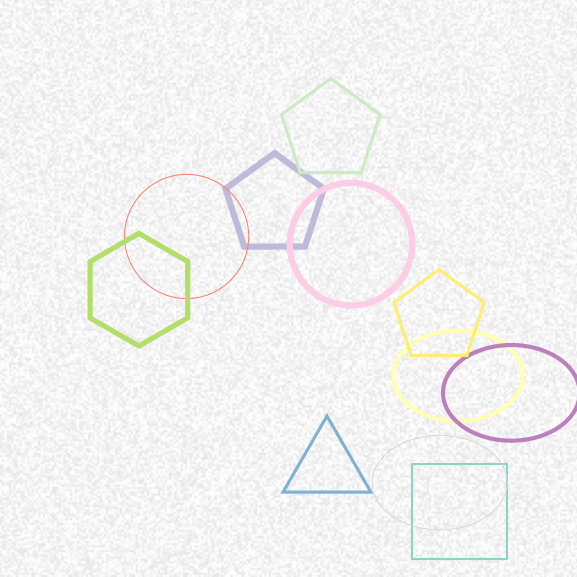[{"shape": "square", "thickness": 1, "radius": 0.41, "center": [0.795, 0.114]}, {"shape": "oval", "thickness": 2, "radius": 0.56, "center": [0.793, 0.348]}, {"shape": "pentagon", "thickness": 3, "radius": 0.45, "center": [0.476, 0.645]}, {"shape": "circle", "thickness": 0.5, "radius": 0.54, "center": [0.323, 0.59]}, {"shape": "triangle", "thickness": 1.5, "radius": 0.44, "center": [0.566, 0.191]}, {"shape": "hexagon", "thickness": 2.5, "radius": 0.49, "center": [0.24, 0.497]}, {"shape": "circle", "thickness": 3, "radius": 0.53, "center": [0.608, 0.576]}, {"shape": "oval", "thickness": 0.5, "radius": 0.58, "center": [0.761, 0.163]}, {"shape": "oval", "thickness": 2, "radius": 0.59, "center": [0.885, 0.319]}, {"shape": "pentagon", "thickness": 1.5, "radius": 0.45, "center": [0.573, 0.773]}, {"shape": "pentagon", "thickness": 1.5, "radius": 0.41, "center": [0.76, 0.45]}]